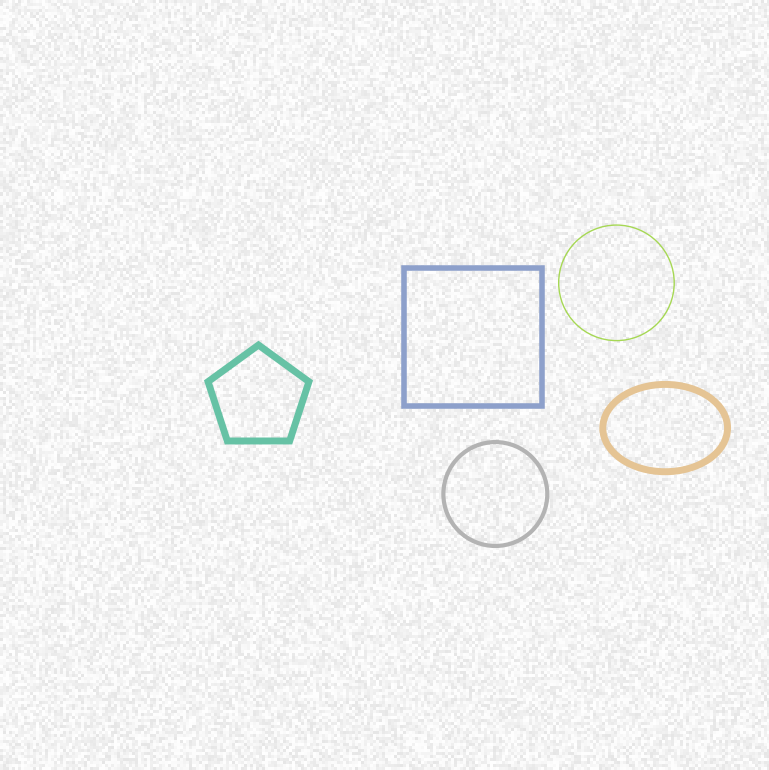[{"shape": "pentagon", "thickness": 2.5, "radius": 0.34, "center": [0.336, 0.483]}, {"shape": "square", "thickness": 2, "radius": 0.45, "center": [0.615, 0.562]}, {"shape": "circle", "thickness": 0.5, "radius": 0.38, "center": [0.801, 0.633]}, {"shape": "oval", "thickness": 2.5, "radius": 0.41, "center": [0.864, 0.444]}, {"shape": "circle", "thickness": 1.5, "radius": 0.34, "center": [0.643, 0.358]}]